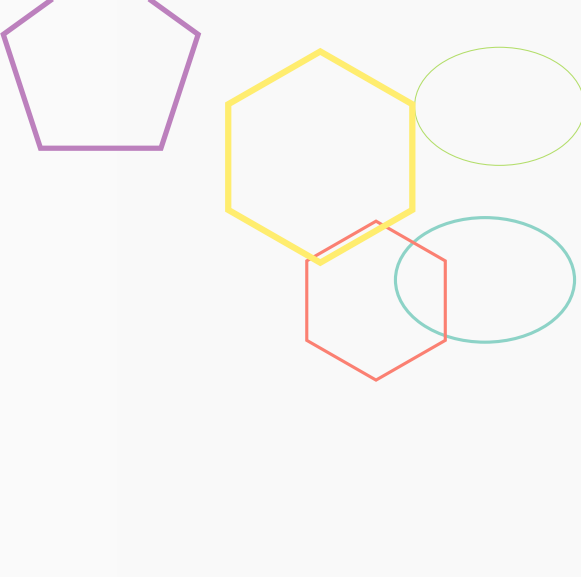[{"shape": "oval", "thickness": 1.5, "radius": 0.77, "center": [0.834, 0.514]}, {"shape": "hexagon", "thickness": 1.5, "radius": 0.69, "center": [0.647, 0.479]}, {"shape": "oval", "thickness": 0.5, "radius": 0.73, "center": [0.859, 0.815]}, {"shape": "pentagon", "thickness": 2.5, "radius": 0.88, "center": [0.173, 0.885]}, {"shape": "hexagon", "thickness": 3, "radius": 0.91, "center": [0.551, 0.727]}]